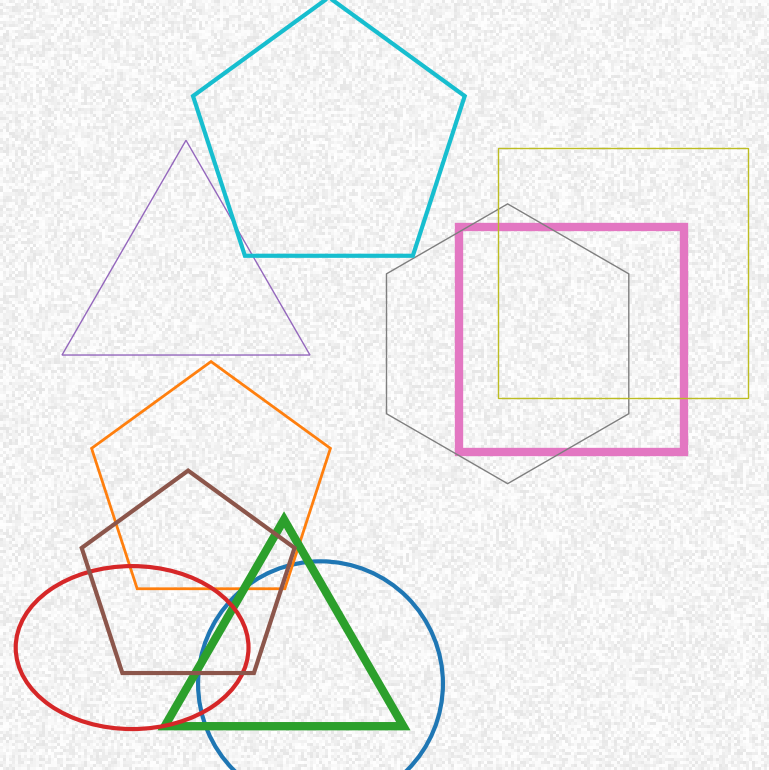[{"shape": "circle", "thickness": 1.5, "radius": 0.79, "center": [0.416, 0.112]}, {"shape": "pentagon", "thickness": 1, "radius": 0.82, "center": [0.274, 0.367]}, {"shape": "triangle", "thickness": 3, "radius": 0.89, "center": [0.369, 0.146]}, {"shape": "oval", "thickness": 1.5, "radius": 0.76, "center": [0.172, 0.159]}, {"shape": "triangle", "thickness": 0.5, "radius": 0.93, "center": [0.242, 0.632]}, {"shape": "pentagon", "thickness": 1.5, "radius": 0.73, "center": [0.244, 0.244]}, {"shape": "square", "thickness": 3, "radius": 0.73, "center": [0.742, 0.559]}, {"shape": "hexagon", "thickness": 0.5, "radius": 0.91, "center": [0.659, 0.554]}, {"shape": "square", "thickness": 0.5, "radius": 0.81, "center": [0.809, 0.646]}, {"shape": "pentagon", "thickness": 1.5, "radius": 0.93, "center": [0.427, 0.818]}]